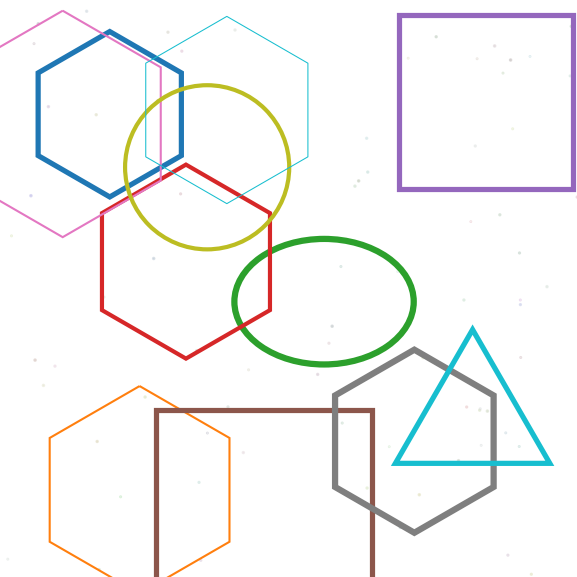[{"shape": "hexagon", "thickness": 2.5, "radius": 0.72, "center": [0.19, 0.801]}, {"shape": "hexagon", "thickness": 1, "radius": 0.9, "center": [0.242, 0.151]}, {"shape": "oval", "thickness": 3, "radius": 0.78, "center": [0.561, 0.477]}, {"shape": "hexagon", "thickness": 2, "radius": 0.84, "center": [0.322, 0.546]}, {"shape": "square", "thickness": 2.5, "radius": 0.75, "center": [0.841, 0.822]}, {"shape": "square", "thickness": 2.5, "radius": 0.94, "center": [0.457, 0.101]}, {"shape": "hexagon", "thickness": 1, "radius": 0.98, "center": [0.109, 0.785]}, {"shape": "hexagon", "thickness": 3, "radius": 0.79, "center": [0.717, 0.235]}, {"shape": "circle", "thickness": 2, "radius": 0.71, "center": [0.359, 0.709]}, {"shape": "hexagon", "thickness": 0.5, "radius": 0.81, "center": [0.393, 0.809]}, {"shape": "triangle", "thickness": 2.5, "radius": 0.77, "center": [0.818, 0.274]}]